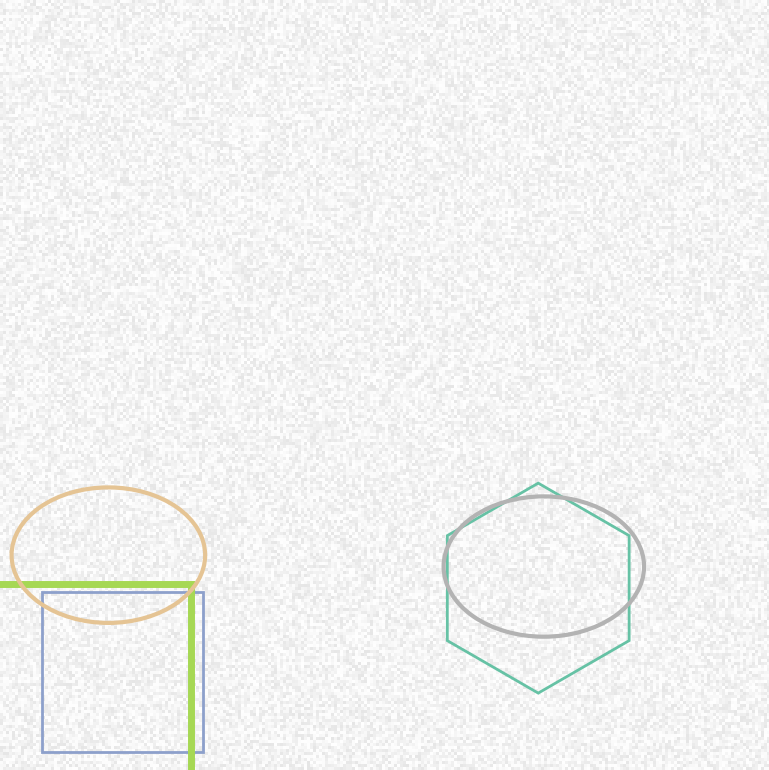[{"shape": "hexagon", "thickness": 1, "radius": 0.68, "center": [0.699, 0.236]}, {"shape": "square", "thickness": 1, "radius": 0.52, "center": [0.159, 0.127]}, {"shape": "square", "thickness": 2.5, "radius": 0.68, "center": [0.111, 0.105]}, {"shape": "oval", "thickness": 1.5, "radius": 0.63, "center": [0.141, 0.279]}, {"shape": "oval", "thickness": 1.5, "radius": 0.65, "center": [0.706, 0.264]}]